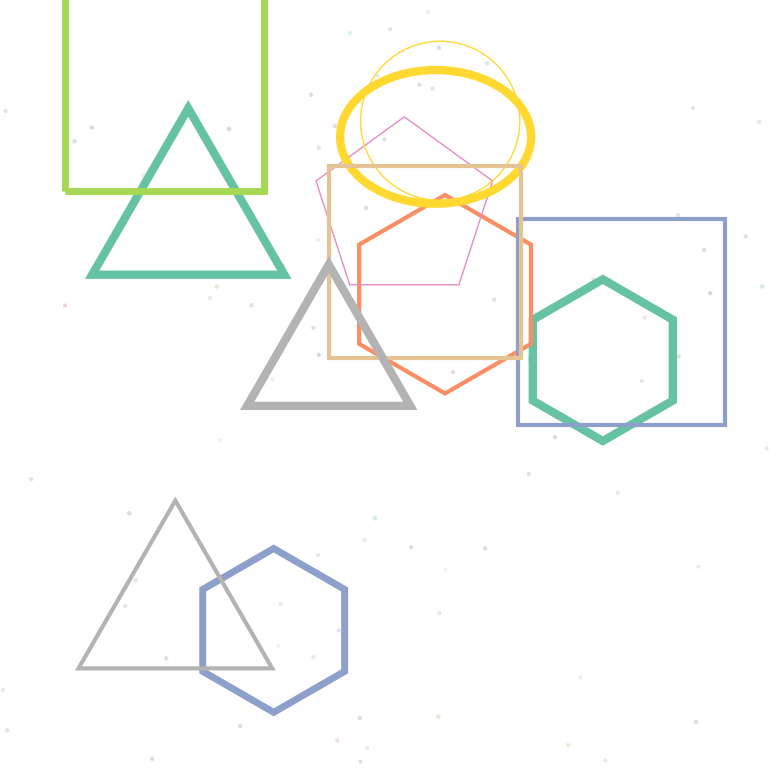[{"shape": "triangle", "thickness": 3, "radius": 0.72, "center": [0.244, 0.715]}, {"shape": "hexagon", "thickness": 3, "radius": 0.52, "center": [0.783, 0.532]}, {"shape": "hexagon", "thickness": 1.5, "radius": 0.64, "center": [0.578, 0.618]}, {"shape": "square", "thickness": 1.5, "radius": 0.67, "center": [0.807, 0.582]}, {"shape": "hexagon", "thickness": 2.5, "radius": 0.53, "center": [0.355, 0.181]}, {"shape": "pentagon", "thickness": 0.5, "radius": 0.6, "center": [0.525, 0.728]}, {"shape": "square", "thickness": 2.5, "radius": 0.65, "center": [0.214, 0.881]}, {"shape": "oval", "thickness": 3, "radius": 0.62, "center": [0.566, 0.822]}, {"shape": "circle", "thickness": 0.5, "radius": 0.52, "center": [0.572, 0.843]}, {"shape": "square", "thickness": 1.5, "radius": 0.62, "center": [0.552, 0.66]}, {"shape": "triangle", "thickness": 1.5, "radius": 0.73, "center": [0.228, 0.205]}, {"shape": "triangle", "thickness": 3, "radius": 0.61, "center": [0.427, 0.534]}]